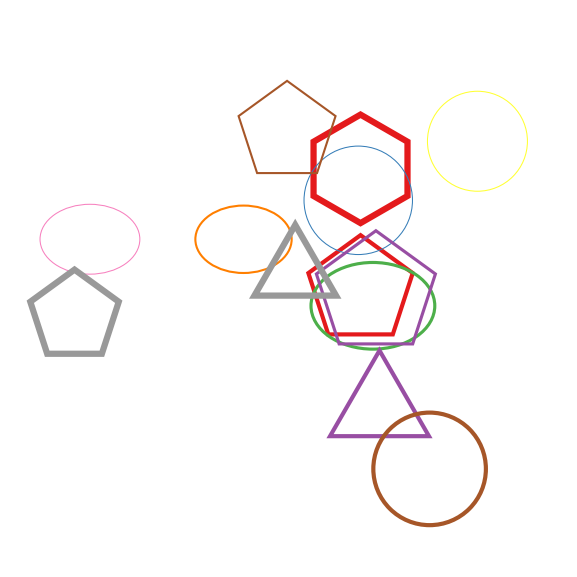[{"shape": "pentagon", "thickness": 2, "radius": 0.47, "center": [0.624, 0.497]}, {"shape": "hexagon", "thickness": 3, "radius": 0.47, "center": [0.624, 0.707]}, {"shape": "circle", "thickness": 0.5, "radius": 0.47, "center": [0.62, 0.652]}, {"shape": "oval", "thickness": 1.5, "radius": 0.54, "center": [0.646, 0.47]}, {"shape": "pentagon", "thickness": 1.5, "radius": 0.54, "center": [0.651, 0.491]}, {"shape": "triangle", "thickness": 2, "radius": 0.49, "center": [0.657, 0.293]}, {"shape": "oval", "thickness": 1, "radius": 0.42, "center": [0.422, 0.585]}, {"shape": "circle", "thickness": 0.5, "radius": 0.43, "center": [0.827, 0.755]}, {"shape": "circle", "thickness": 2, "radius": 0.49, "center": [0.744, 0.187]}, {"shape": "pentagon", "thickness": 1, "radius": 0.44, "center": [0.497, 0.771]}, {"shape": "oval", "thickness": 0.5, "radius": 0.43, "center": [0.156, 0.585]}, {"shape": "pentagon", "thickness": 3, "radius": 0.4, "center": [0.129, 0.452]}, {"shape": "triangle", "thickness": 3, "radius": 0.41, "center": [0.511, 0.528]}]